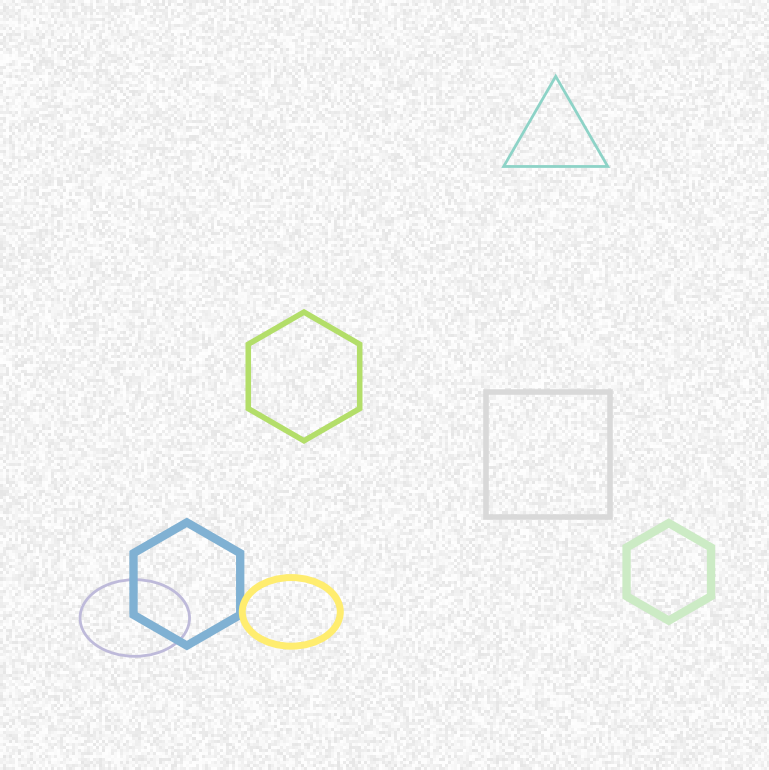[{"shape": "triangle", "thickness": 1, "radius": 0.39, "center": [0.722, 0.823]}, {"shape": "oval", "thickness": 1, "radius": 0.36, "center": [0.175, 0.197]}, {"shape": "hexagon", "thickness": 3, "radius": 0.4, "center": [0.243, 0.242]}, {"shape": "hexagon", "thickness": 2, "radius": 0.42, "center": [0.395, 0.511]}, {"shape": "square", "thickness": 2, "radius": 0.4, "center": [0.711, 0.41]}, {"shape": "hexagon", "thickness": 3, "radius": 0.32, "center": [0.869, 0.257]}, {"shape": "oval", "thickness": 2.5, "radius": 0.32, "center": [0.378, 0.205]}]